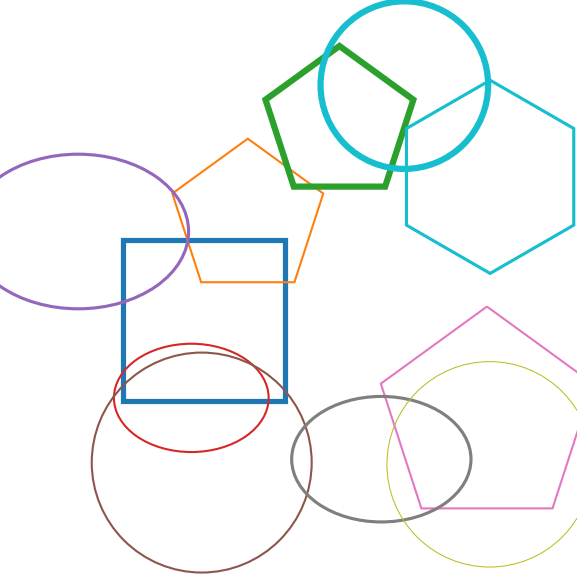[{"shape": "square", "thickness": 2.5, "radius": 0.7, "center": [0.353, 0.444]}, {"shape": "pentagon", "thickness": 1, "radius": 0.69, "center": [0.429, 0.622]}, {"shape": "pentagon", "thickness": 3, "radius": 0.67, "center": [0.588, 0.785]}, {"shape": "oval", "thickness": 1, "radius": 0.67, "center": [0.331, 0.31]}, {"shape": "oval", "thickness": 1.5, "radius": 0.96, "center": [0.135, 0.598]}, {"shape": "circle", "thickness": 1, "radius": 0.95, "center": [0.349, 0.198]}, {"shape": "pentagon", "thickness": 1, "radius": 0.97, "center": [0.843, 0.275]}, {"shape": "oval", "thickness": 1.5, "radius": 0.78, "center": [0.66, 0.204]}, {"shape": "circle", "thickness": 0.5, "radius": 0.89, "center": [0.848, 0.195]}, {"shape": "circle", "thickness": 3, "radius": 0.73, "center": [0.7, 0.852]}, {"shape": "hexagon", "thickness": 1.5, "radius": 0.84, "center": [0.849, 0.693]}]